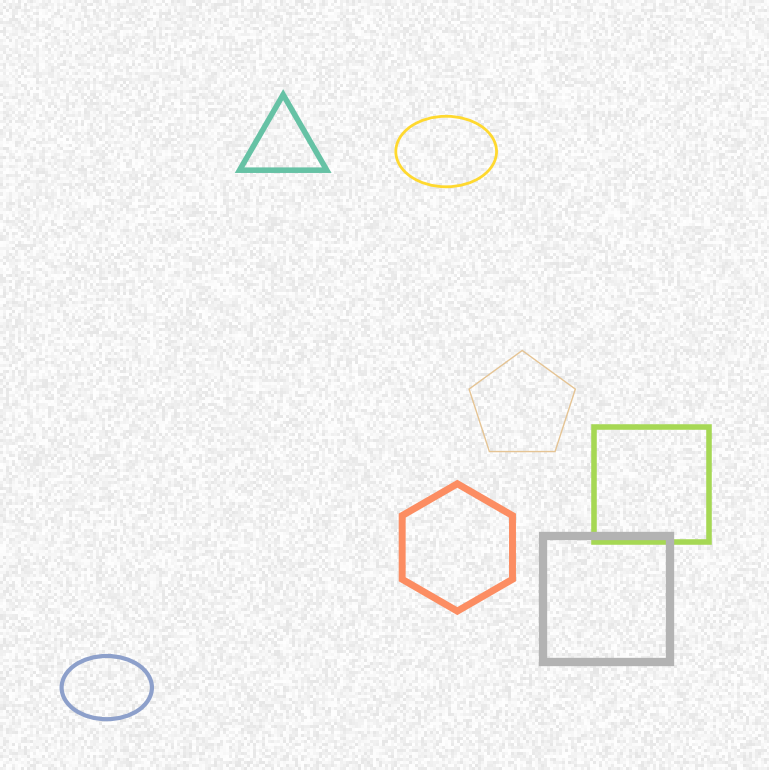[{"shape": "triangle", "thickness": 2, "radius": 0.33, "center": [0.368, 0.812]}, {"shape": "hexagon", "thickness": 2.5, "radius": 0.41, "center": [0.594, 0.289]}, {"shape": "oval", "thickness": 1.5, "radius": 0.29, "center": [0.139, 0.107]}, {"shape": "square", "thickness": 2, "radius": 0.37, "center": [0.846, 0.371]}, {"shape": "oval", "thickness": 1, "radius": 0.33, "center": [0.579, 0.803]}, {"shape": "pentagon", "thickness": 0.5, "radius": 0.36, "center": [0.678, 0.472]}, {"shape": "square", "thickness": 3, "radius": 0.41, "center": [0.788, 0.222]}]